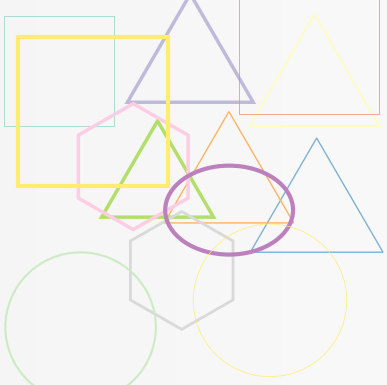[{"shape": "square", "thickness": 0.5, "radius": 0.71, "center": [0.151, 0.816]}, {"shape": "triangle", "thickness": 1, "radius": 0.97, "center": [0.811, 0.769]}, {"shape": "triangle", "thickness": 2.5, "radius": 0.94, "center": [0.491, 0.828]}, {"shape": "square", "thickness": 0.5, "radius": 0.9, "center": [0.797, 0.885]}, {"shape": "triangle", "thickness": 1, "radius": 0.99, "center": [0.817, 0.444]}, {"shape": "triangle", "thickness": 1, "radius": 0.96, "center": [0.591, 0.517]}, {"shape": "triangle", "thickness": 2.5, "radius": 0.83, "center": [0.407, 0.519]}, {"shape": "hexagon", "thickness": 2.5, "radius": 0.82, "center": [0.344, 0.567]}, {"shape": "hexagon", "thickness": 2, "radius": 0.76, "center": [0.469, 0.298]}, {"shape": "oval", "thickness": 3, "radius": 0.82, "center": [0.591, 0.454]}, {"shape": "circle", "thickness": 1.5, "radius": 0.97, "center": [0.208, 0.15]}, {"shape": "square", "thickness": 3, "radius": 0.97, "center": [0.24, 0.711]}, {"shape": "circle", "thickness": 0.5, "radius": 0.99, "center": [0.697, 0.22]}]